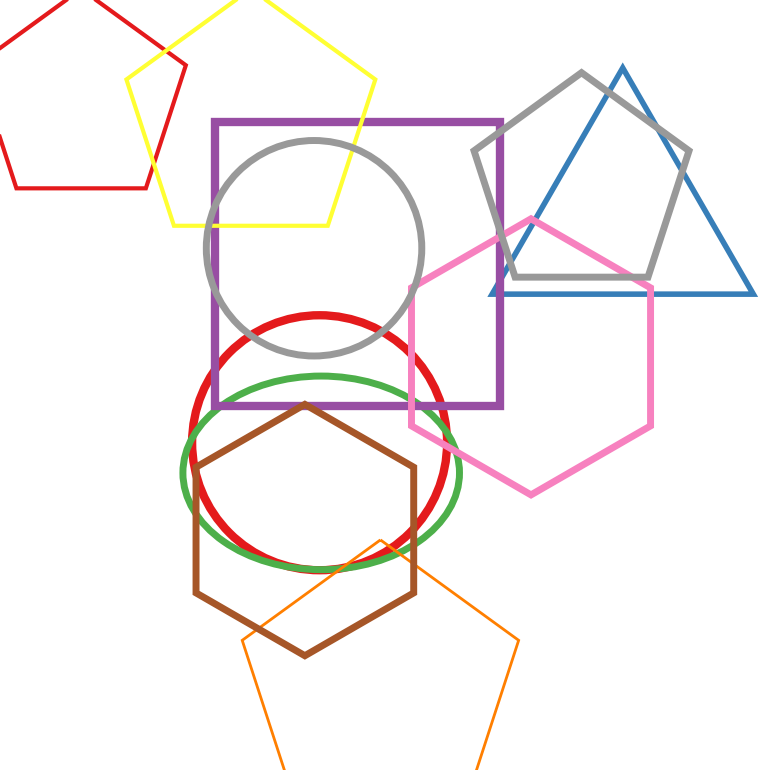[{"shape": "pentagon", "thickness": 1.5, "radius": 0.71, "center": [0.105, 0.871]}, {"shape": "circle", "thickness": 3, "radius": 0.83, "center": [0.415, 0.425]}, {"shape": "triangle", "thickness": 2, "radius": 0.98, "center": [0.809, 0.716]}, {"shape": "oval", "thickness": 2.5, "radius": 0.9, "center": [0.417, 0.386]}, {"shape": "square", "thickness": 3, "radius": 0.92, "center": [0.465, 0.657]}, {"shape": "pentagon", "thickness": 1, "radius": 0.94, "center": [0.494, 0.11]}, {"shape": "pentagon", "thickness": 1.5, "radius": 0.85, "center": [0.326, 0.844]}, {"shape": "hexagon", "thickness": 2.5, "radius": 0.82, "center": [0.396, 0.312]}, {"shape": "hexagon", "thickness": 2.5, "radius": 0.9, "center": [0.69, 0.537]}, {"shape": "pentagon", "thickness": 2.5, "radius": 0.73, "center": [0.755, 0.759]}, {"shape": "circle", "thickness": 2.5, "radius": 0.7, "center": [0.408, 0.678]}]